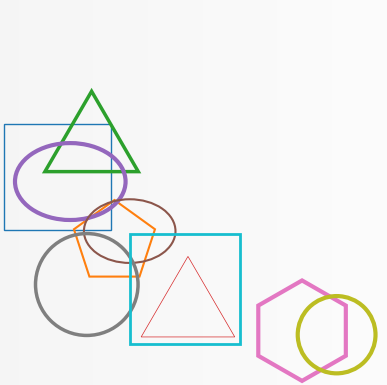[{"shape": "square", "thickness": 1, "radius": 0.69, "center": [0.149, 0.54]}, {"shape": "pentagon", "thickness": 1.5, "radius": 0.55, "center": [0.295, 0.371]}, {"shape": "triangle", "thickness": 2.5, "radius": 0.7, "center": [0.236, 0.624]}, {"shape": "triangle", "thickness": 0.5, "radius": 0.7, "center": [0.485, 0.195]}, {"shape": "oval", "thickness": 3, "radius": 0.71, "center": [0.181, 0.528]}, {"shape": "oval", "thickness": 1.5, "radius": 0.59, "center": [0.335, 0.4]}, {"shape": "hexagon", "thickness": 3, "radius": 0.65, "center": [0.779, 0.141]}, {"shape": "circle", "thickness": 2.5, "radius": 0.66, "center": [0.224, 0.261]}, {"shape": "circle", "thickness": 3, "radius": 0.5, "center": [0.869, 0.131]}, {"shape": "square", "thickness": 2, "radius": 0.71, "center": [0.477, 0.249]}]